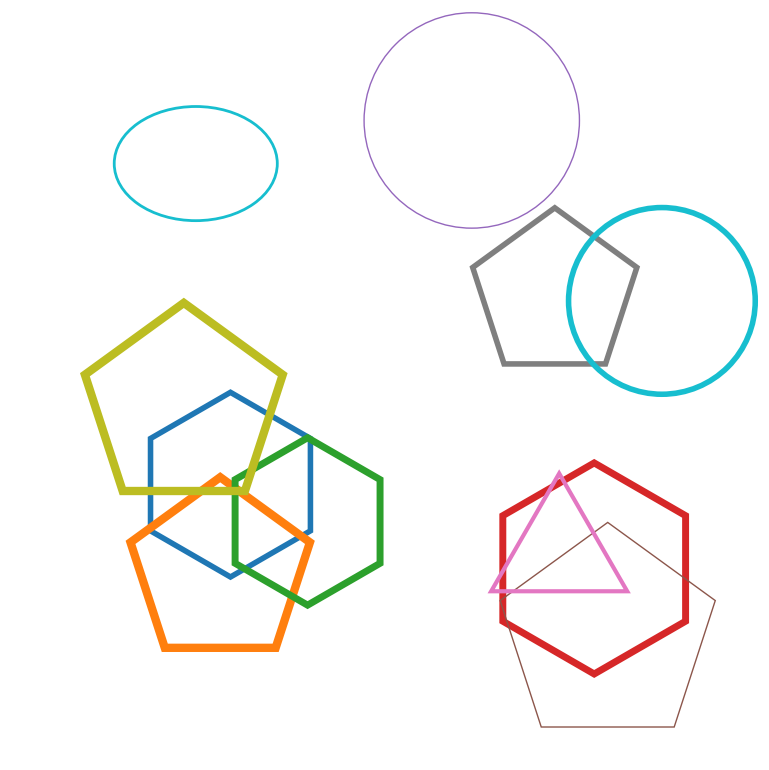[{"shape": "hexagon", "thickness": 2, "radius": 0.6, "center": [0.299, 0.371]}, {"shape": "pentagon", "thickness": 3, "radius": 0.61, "center": [0.286, 0.258]}, {"shape": "hexagon", "thickness": 2.5, "radius": 0.54, "center": [0.399, 0.323]}, {"shape": "hexagon", "thickness": 2.5, "radius": 0.69, "center": [0.772, 0.262]}, {"shape": "circle", "thickness": 0.5, "radius": 0.7, "center": [0.613, 0.844]}, {"shape": "pentagon", "thickness": 0.5, "radius": 0.73, "center": [0.789, 0.175]}, {"shape": "triangle", "thickness": 1.5, "radius": 0.51, "center": [0.726, 0.283]}, {"shape": "pentagon", "thickness": 2, "radius": 0.56, "center": [0.72, 0.618]}, {"shape": "pentagon", "thickness": 3, "radius": 0.68, "center": [0.239, 0.472]}, {"shape": "oval", "thickness": 1, "radius": 0.53, "center": [0.254, 0.788]}, {"shape": "circle", "thickness": 2, "radius": 0.61, "center": [0.86, 0.609]}]